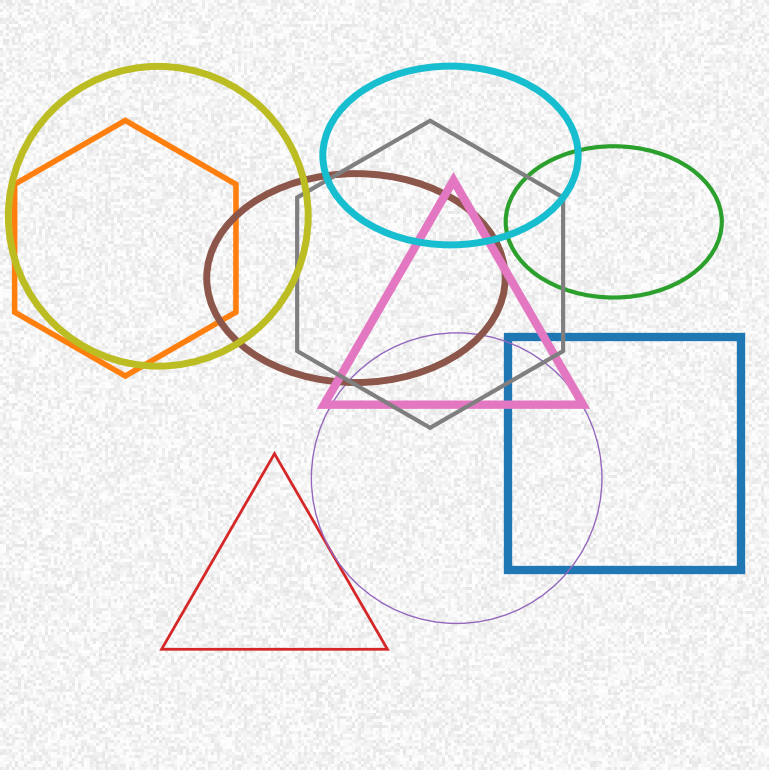[{"shape": "square", "thickness": 3, "radius": 0.76, "center": [0.812, 0.411]}, {"shape": "hexagon", "thickness": 2, "radius": 0.83, "center": [0.163, 0.678]}, {"shape": "oval", "thickness": 1.5, "radius": 0.7, "center": [0.797, 0.712]}, {"shape": "triangle", "thickness": 1, "radius": 0.85, "center": [0.356, 0.241]}, {"shape": "circle", "thickness": 0.5, "radius": 0.94, "center": [0.593, 0.379]}, {"shape": "oval", "thickness": 2.5, "radius": 0.97, "center": [0.462, 0.639]}, {"shape": "triangle", "thickness": 3, "radius": 0.97, "center": [0.589, 0.572]}, {"shape": "hexagon", "thickness": 1.5, "radius": 1.0, "center": [0.559, 0.644]}, {"shape": "circle", "thickness": 2.5, "radius": 0.97, "center": [0.206, 0.719]}, {"shape": "oval", "thickness": 2.5, "radius": 0.83, "center": [0.585, 0.798]}]